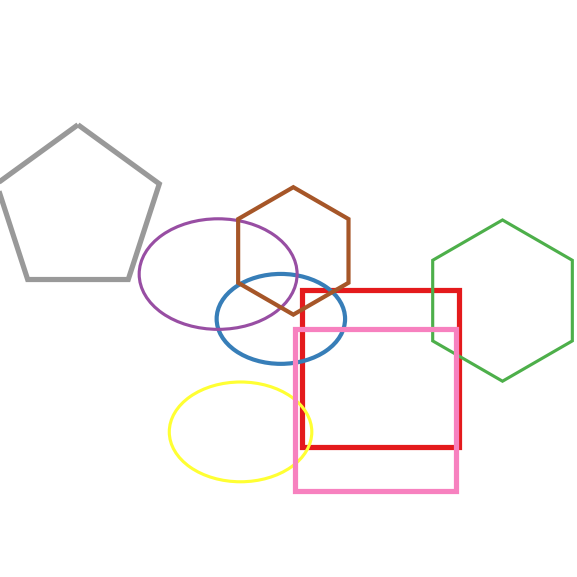[{"shape": "square", "thickness": 2.5, "radius": 0.68, "center": [0.659, 0.361]}, {"shape": "oval", "thickness": 2, "radius": 0.56, "center": [0.486, 0.447]}, {"shape": "hexagon", "thickness": 1.5, "radius": 0.7, "center": [0.87, 0.479]}, {"shape": "oval", "thickness": 1.5, "radius": 0.68, "center": [0.378, 0.525]}, {"shape": "oval", "thickness": 1.5, "radius": 0.62, "center": [0.417, 0.251]}, {"shape": "hexagon", "thickness": 2, "radius": 0.55, "center": [0.508, 0.565]}, {"shape": "square", "thickness": 2.5, "radius": 0.7, "center": [0.65, 0.289]}, {"shape": "pentagon", "thickness": 2.5, "radius": 0.74, "center": [0.135, 0.635]}]